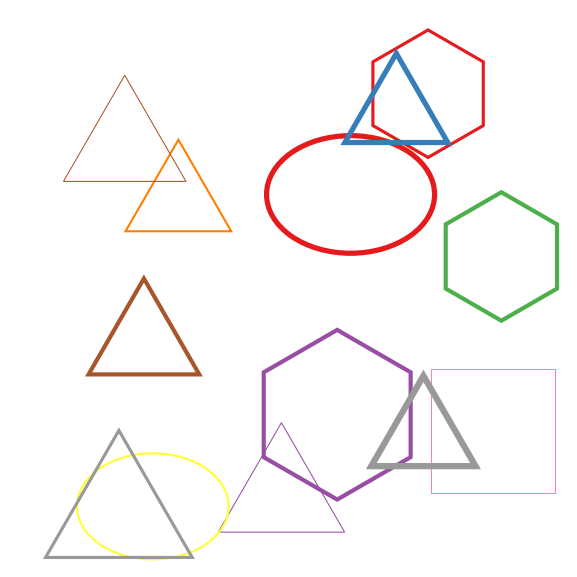[{"shape": "oval", "thickness": 2.5, "radius": 0.73, "center": [0.607, 0.662]}, {"shape": "hexagon", "thickness": 1.5, "radius": 0.55, "center": [0.741, 0.837]}, {"shape": "triangle", "thickness": 2.5, "radius": 0.51, "center": [0.686, 0.804]}, {"shape": "hexagon", "thickness": 2, "radius": 0.56, "center": [0.868, 0.555]}, {"shape": "triangle", "thickness": 0.5, "radius": 0.63, "center": [0.487, 0.141]}, {"shape": "hexagon", "thickness": 2, "radius": 0.73, "center": [0.584, 0.281]}, {"shape": "triangle", "thickness": 1, "radius": 0.53, "center": [0.309, 0.652]}, {"shape": "oval", "thickness": 1, "radius": 0.66, "center": [0.265, 0.122]}, {"shape": "triangle", "thickness": 2, "radius": 0.55, "center": [0.249, 0.406]}, {"shape": "triangle", "thickness": 0.5, "radius": 0.61, "center": [0.216, 0.746]}, {"shape": "square", "thickness": 0.5, "radius": 0.54, "center": [0.854, 0.253]}, {"shape": "triangle", "thickness": 3, "radius": 0.52, "center": [0.733, 0.244]}, {"shape": "triangle", "thickness": 1.5, "radius": 0.73, "center": [0.206, 0.107]}]